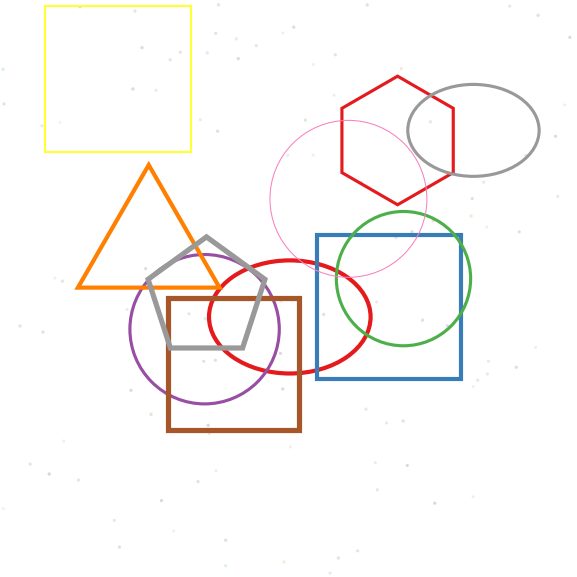[{"shape": "hexagon", "thickness": 1.5, "radius": 0.56, "center": [0.688, 0.756]}, {"shape": "oval", "thickness": 2, "radius": 0.7, "center": [0.502, 0.45]}, {"shape": "square", "thickness": 2, "radius": 0.62, "center": [0.673, 0.468]}, {"shape": "circle", "thickness": 1.5, "radius": 0.58, "center": [0.699, 0.517]}, {"shape": "circle", "thickness": 1.5, "radius": 0.65, "center": [0.354, 0.429]}, {"shape": "triangle", "thickness": 2, "radius": 0.71, "center": [0.258, 0.572]}, {"shape": "square", "thickness": 1, "radius": 0.63, "center": [0.204, 0.862]}, {"shape": "square", "thickness": 2.5, "radius": 0.57, "center": [0.404, 0.369]}, {"shape": "circle", "thickness": 0.5, "radius": 0.68, "center": [0.603, 0.655]}, {"shape": "pentagon", "thickness": 2.5, "radius": 0.53, "center": [0.358, 0.483]}, {"shape": "oval", "thickness": 1.5, "radius": 0.57, "center": [0.82, 0.773]}]